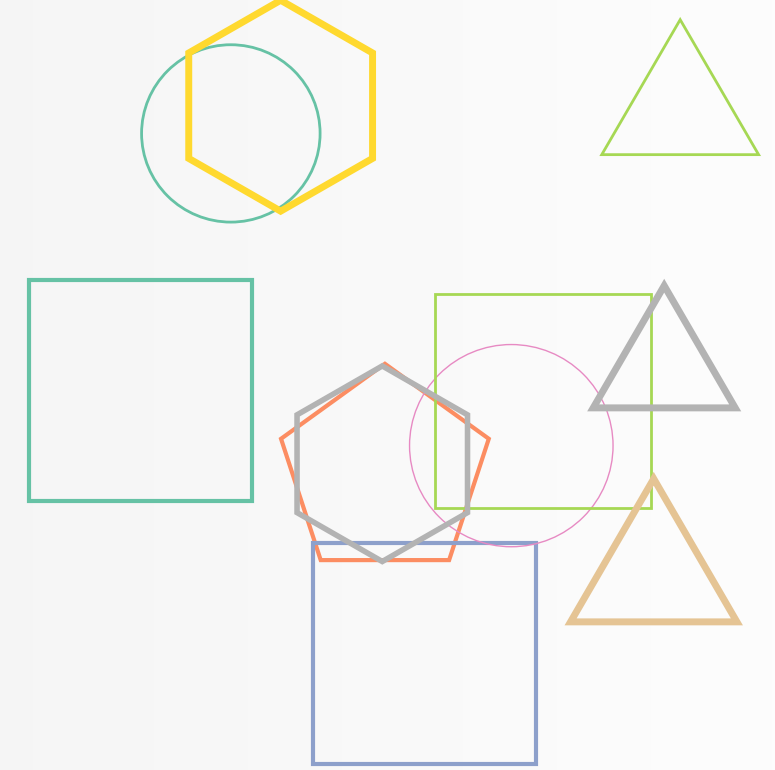[{"shape": "circle", "thickness": 1, "radius": 0.58, "center": [0.298, 0.827]}, {"shape": "square", "thickness": 1.5, "radius": 0.72, "center": [0.181, 0.493]}, {"shape": "pentagon", "thickness": 1.5, "radius": 0.7, "center": [0.497, 0.387]}, {"shape": "square", "thickness": 1.5, "radius": 0.72, "center": [0.547, 0.152]}, {"shape": "circle", "thickness": 0.5, "radius": 0.66, "center": [0.66, 0.421]}, {"shape": "triangle", "thickness": 1, "radius": 0.58, "center": [0.878, 0.858]}, {"shape": "square", "thickness": 1, "radius": 0.7, "center": [0.701, 0.479]}, {"shape": "hexagon", "thickness": 2.5, "radius": 0.68, "center": [0.362, 0.863]}, {"shape": "triangle", "thickness": 2.5, "radius": 0.62, "center": [0.844, 0.254]}, {"shape": "triangle", "thickness": 2.5, "radius": 0.53, "center": [0.857, 0.523]}, {"shape": "hexagon", "thickness": 2, "radius": 0.63, "center": [0.493, 0.398]}]